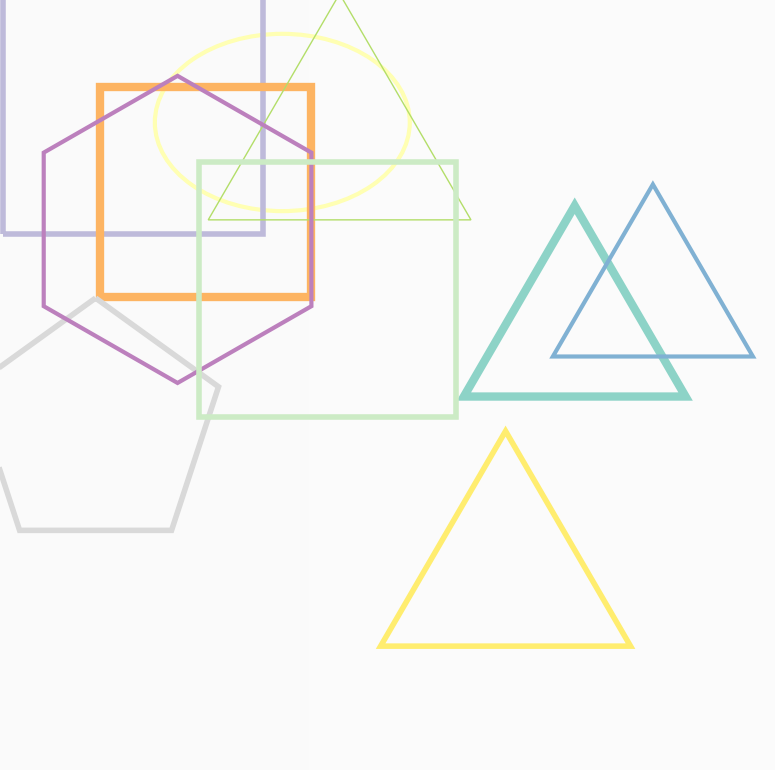[{"shape": "triangle", "thickness": 3, "radius": 0.83, "center": [0.742, 0.568]}, {"shape": "oval", "thickness": 1.5, "radius": 0.82, "center": [0.364, 0.841]}, {"shape": "square", "thickness": 2, "radius": 0.84, "center": [0.171, 0.864]}, {"shape": "triangle", "thickness": 1.5, "radius": 0.75, "center": [0.842, 0.612]}, {"shape": "square", "thickness": 3, "radius": 0.68, "center": [0.265, 0.75]}, {"shape": "triangle", "thickness": 0.5, "radius": 0.98, "center": [0.438, 0.812]}, {"shape": "pentagon", "thickness": 2, "radius": 0.83, "center": [0.123, 0.446]}, {"shape": "hexagon", "thickness": 1.5, "radius": 1.0, "center": [0.229, 0.702]}, {"shape": "square", "thickness": 2, "radius": 0.83, "center": [0.422, 0.625]}, {"shape": "triangle", "thickness": 2, "radius": 0.93, "center": [0.652, 0.254]}]